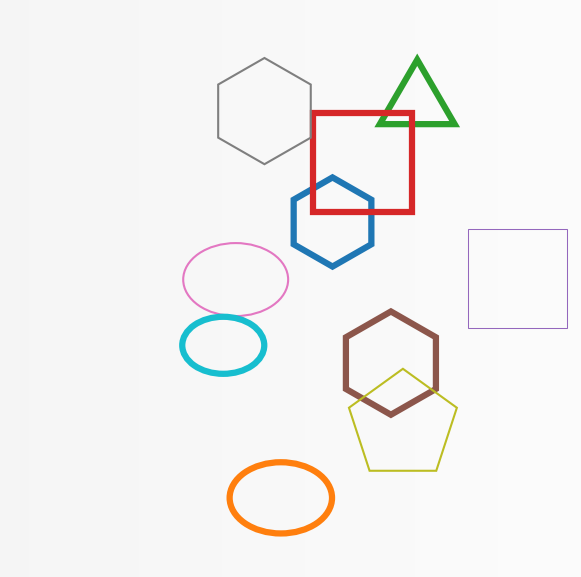[{"shape": "hexagon", "thickness": 3, "radius": 0.39, "center": [0.572, 0.615]}, {"shape": "oval", "thickness": 3, "radius": 0.44, "center": [0.483, 0.137]}, {"shape": "triangle", "thickness": 3, "radius": 0.37, "center": [0.718, 0.821]}, {"shape": "square", "thickness": 3, "radius": 0.43, "center": [0.624, 0.718]}, {"shape": "square", "thickness": 0.5, "radius": 0.43, "center": [0.89, 0.517]}, {"shape": "hexagon", "thickness": 3, "radius": 0.45, "center": [0.673, 0.37]}, {"shape": "oval", "thickness": 1, "radius": 0.45, "center": [0.405, 0.515]}, {"shape": "hexagon", "thickness": 1, "radius": 0.46, "center": [0.455, 0.807]}, {"shape": "pentagon", "thickness": 1, "radius": 0.49, "center": [0.693, 0.263]}, {"shape": "oval", "thickness": 3, "radius": 0.35, "center": [0.384, 0.401]}]